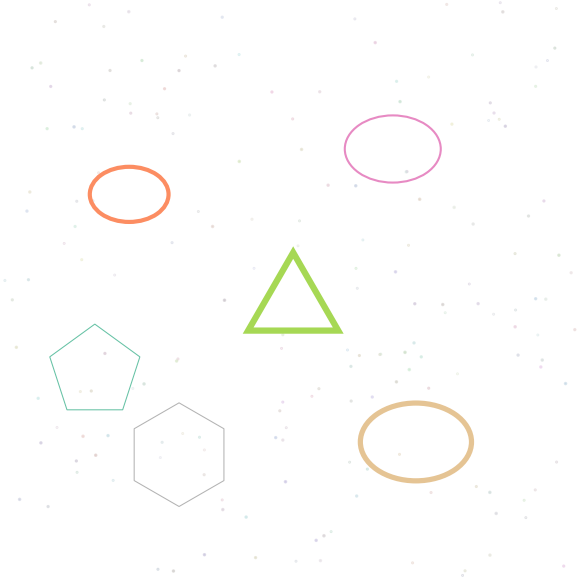[{"shape": "pentagon", "thickness": 0.5, "radius": 0.41, "center": [0.164, 0.356]}, {"shape": "oval", "thickness": 2, "radius": 0.34, "center": [0.224, 0.663]}, {"shape": "oval", "thickness": 1, "radius": 0.42, "center": [0.68, 0.741]}, {"shape": "triangle", "thickness": 3, "radius": 0.45, "center": [0.508, 0.472]}, {"shape": "oval", "thickness": 2.5, "radius": 0.48, "center": [0.72, 0.234]}, {"shape": "hexagon", "thickness": 0.5, "radius": 0.45, "center": [0.31, 0.212]}]